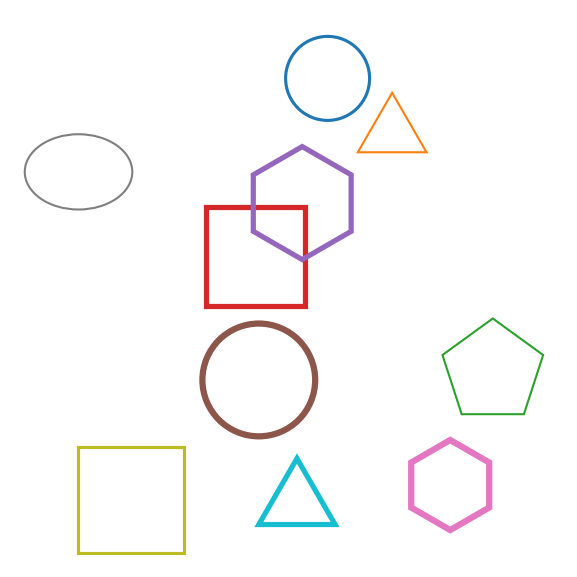[{"shape": "circle", "thickness": 1.5, "radius": 0.36, "center": [0.567, 0.863]}, {"shape": "triangle", "thickness": 1, "radius": 0.34, "center": [0.679, 0.77]}, {"shape": "pentagon", "thickness": 1, "radius": 0.46, "center": [0.853, 0.356]}, {"shape": "square", "thickness": 2.5, "radius": 0.43, "center": [0.442, 0.555]}, {"shape": "hexagon", "thickness": 2.5, "radius": 0.49, "center": [0.523, 0.647]}, {"shape": "circle", "thickness": 3, "radius": 0.49, "center": [0.448, 0.341]}, {"shape": "hexagon", "thickness": 3, "radius": 0.39, "center": [0.78, 0.159]}, {"shape": "oval", "thickness": 1, "radius": 0.47, "center": [0.136, 0.702]}, {"shape": "square", "thickness": 1.5, "radius": 0.46, "center": [0.227, 0.134]}, {"shape": "triangle", "thickness": 2.5, "radius": 0.38, "center": [0.514, 0.129]}]